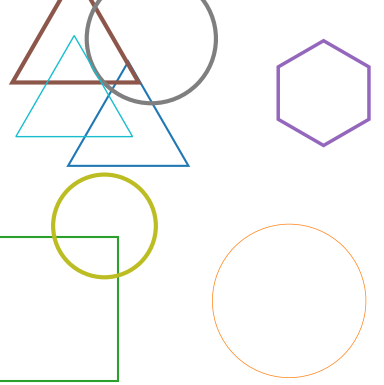[{"shape": "triangle", "thickness": 1.5, "radius": 0.9, "center": [0.333, 0.659]}, {"shape": "circle", "thickness": 0.5, "radius": 1.0, "center": [0.751, 0.218]}, {"shape": "square", "thickness": 1.5, "radius": 0.94, "center": [0.118, 0.197]}, {"shape": "hexagon", "thickness": 2.5, "radius": 0.68, "center": [0.84, 0.758]}, {"shape": "triangle", "thickness": 3, "radius": 0.95, "center": [0.196, 0.88]}, {"shape": "circle", "thickness": 3, "radius": 0.84, "center": [0.393, 0.9]}, {"shape": "circle", "thickness": 3, "radius": 0.67, "center": [0.271, 0.413]}, {"shape": "triangle", "thickness": 1, "radius": 0.87, "center": [0.193, 0.733]}]